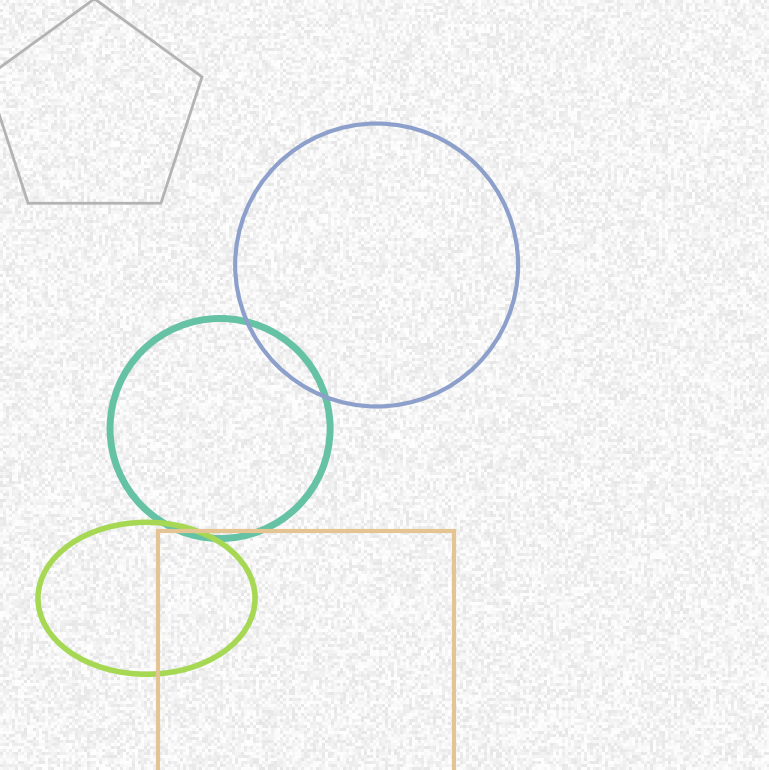[{"shape": "circle", "thickness": 2.5, "radius": 0.71, "center": [0.286, 0.443]}, {"shape": "circle", "thickness": 1.5, "radius": 0.92, "center": [0.489, 0.656]}, {"shape": "oval", "thickness": 2, "radius": 0.7, "center": [0.19, 0.223]}, {"shape": "square", "thickness": 1.5, "radius": 0.96, "center": [0.397, 0.118]}, {"shape": "pentagon", "thickness": 1, "radius": 0.73, "center": [0.123, 0.855]}]